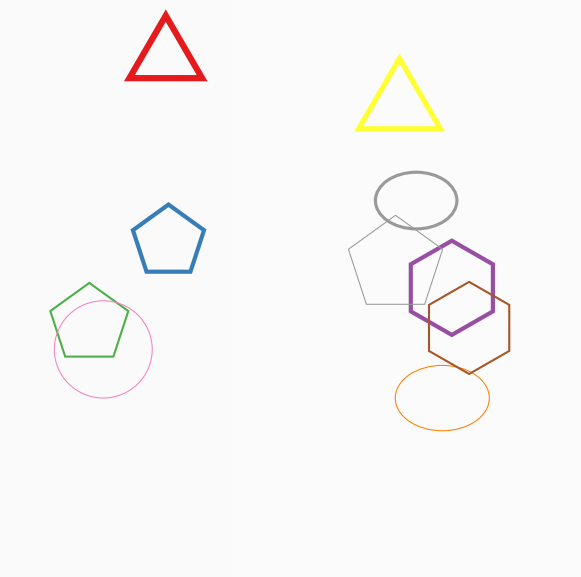[{"shape": "triangle", "thickness": 3, "radius": 0.36, "center": [0.285, 0.9]}, {"shape": "pentagon", "thickness": 2, "radius": 0.32, "center": [0.29, 0.581]}, {"shape": "pentagon", "thickness": 1, "radius": 0.35, "center": [0.154, 0.439]}, {"shape": "hexagon", "thickness": 2, "radius": 0.41, "center": [0.777, 0.501]}, {"shape": "oval", "thickness": 0.5, "radius": 0.4, "center": [0.761, 0.31]}, {"shape": "triangle", "thickness": 2.5, "radius": 0.41, "center": [0.687, 0.817]}, {"shape": "hexagon", "thickness": 1, "radius": 0.4, "center": [0.807, 0.431]}, {"shape": "circle", "thickness": 0.5, "radius": 0.42, "center": [0.178, 0.394]}, {"shape": "oval", "thickness": 1.5, "radius": 0.35, "center": [0.716, 0.652]}, {"shape": "pentagon", "thickness": 0.5, "radius": 0.43, "center": [0.68, 0.541]}]